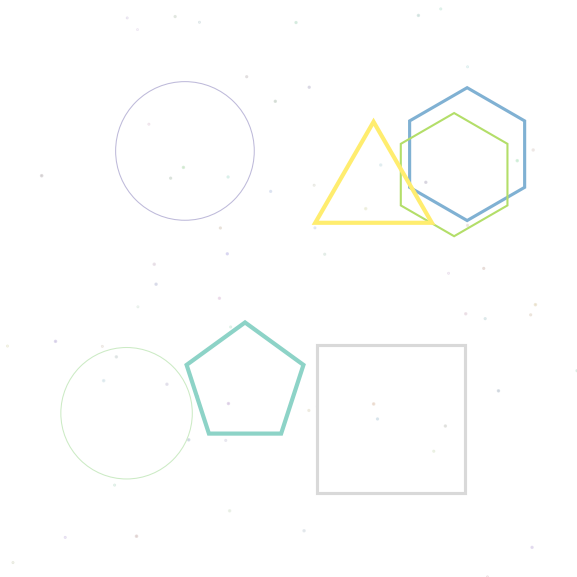[{"shape": "pentagon", "thickness": 2, "radius": 0.53, "center": [0.424, 0.334]}, {"shape": "circle", "thickness": 0.5, "radius": 0.6, "center": [0.32, 0.738]}, {"shape": "hexagon", "thickness": 1.5, "radius": 0.57, "center": [0.809, 0.732]}, {"shape": "hexagon", "thickness": 1, "radius": 0.53, "center": [0.786, 0.697]}, {"shape": "square", "thickness": 1.5, "radius": 0.64, "center": [0.677, 0.273]}, {"shape": "circle", "thickness": 0.5, "radius": 0.57, "center": [0.219, 0.284]}, {"shape": "triangle", "thickness": 2, "radius": 0.58, "center": [0.647, 0.672]}]